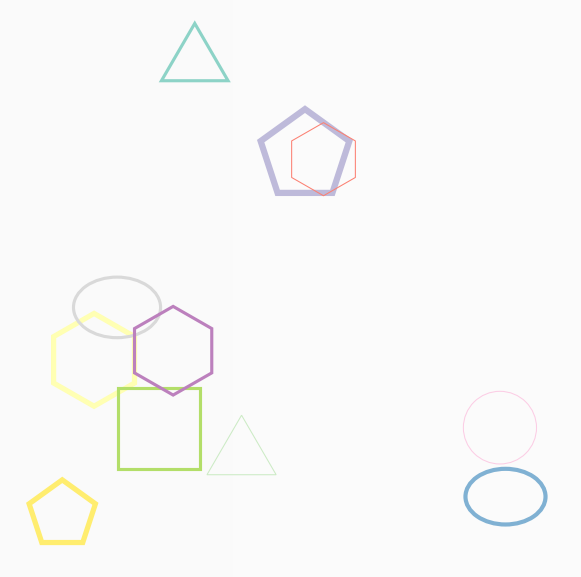[{"shape": "triangle", "thickness": 1.5, "radius": 0.33, "center": [0.335, 0.892]}, {"shape": "hexagon", "thickness": 2.5, "radius": 0.4, "center": [0.162, 0.376]}, {"shape": "pentagon", "thickness": 3, "radius": 0.4, "center": [0.525, 0.73]}, {"shape": "hexagon", "thickness": 0.5, "radius": 0.32, "center": [0.557, 0.723]}, {"shape": "oval", "thickness": 2, "radius": 0.34, "center": [0.87, 0.139]}, {"shape": "square", "thickness": 1.5, "radius": 0.35, "center": [0.274, 0.258]}, {"shape": "circle", "thickness": 0.5, "radius": 0.31, "center": [0.86, 0.259]}, {"shape": "oval", "thickness": 1.5, "radius": 0.37, "center": [0.201, 0.467]}, {"shape": "hexagon", "thickness": 1.5, "radius": 0.38, "center": [0.298, 0.392]}, {"shape": "triangle", "thickness": 0.5, "radius": 0.34, "center": [0.416, 0.211]}, {"shape": "pentagon", "thickness": 2.5, "radius": 0.3, "center": [0.107, 0.108]}]